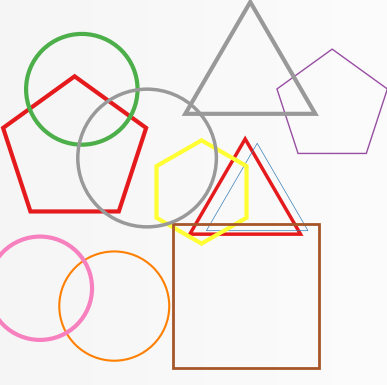[{"shape": "triangle", "thickness": 2.5, "radius": 0.82, "center": [0.633, 0.474]}, {"shape": "pentagon", "thickness": 3, "radius": 0.97, "center": [0.193, 0.608]}, {"shape": "triangle", "thickness": 0.5, "radius": 0.76, "center": [0.664, 0.476]}, {"shape": "circle", "thickness": 3, "radius": 0.72, "center": [0.211, 0.768]}, {"shape": "pentagon", "thickness": 1, "radius": 0.75, "center": [0.857, 0.723]}, {"shape": "circle", "thickness": 1.5, "radius": 0.71, "center": [0.295, 0.205]}, {"shape": "hexagon", "thickness": 3, "radius": 0.67, "center": [0.52, 0.501]}, {"shape": "square", "thickness": 2, "radius": 0.94, "center": [0.635, 0.231]}, {"shape": "circle", "thickness": 3, "radius": 0.67, "center": [0.103, 0.251]}, {"shape": "circle", "thickness": 2.5, "radius": 0.89, "center": [0.38, 0.59]}, {"shape": "triangle", "thickness": 3, "radius": 0.97, "center": [0.646, 0.801]}]